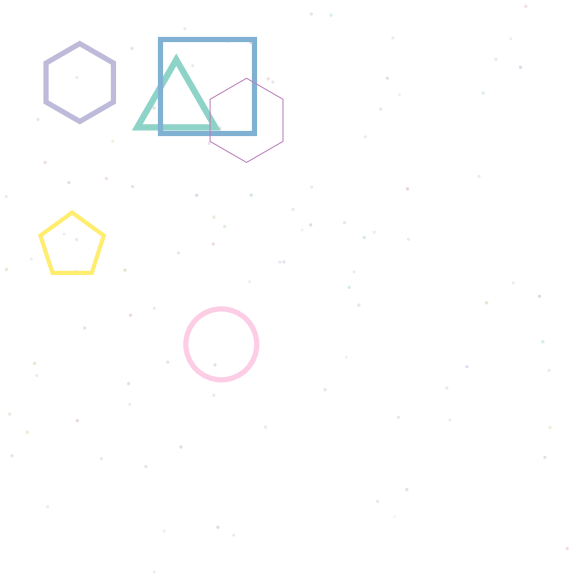[{"shape": "triangle", "thickness": 3, "radius": 0.39, "center": [0.305, 0.818]}, {"shape": "hexagon", "thickness": 2.5, "radius": 0.34, "center": [0.138, 0.856]}, {"shape": "square", "thickness": 2.5, "radius": 0.41, "center": [0.358, 0.85]}, {"shape": "circle", "thickness": 2.5, "radius": 0.31, "center": [0.383, 0.403]}, {"shape": "hexagon", "thickness": 0.5, "radius": 0.36, "center": [0.427, 0.791]}, {"shape": "pentagon", "thickness": 2, "radius": 0.29, "center": [0.125, 0.573]}]